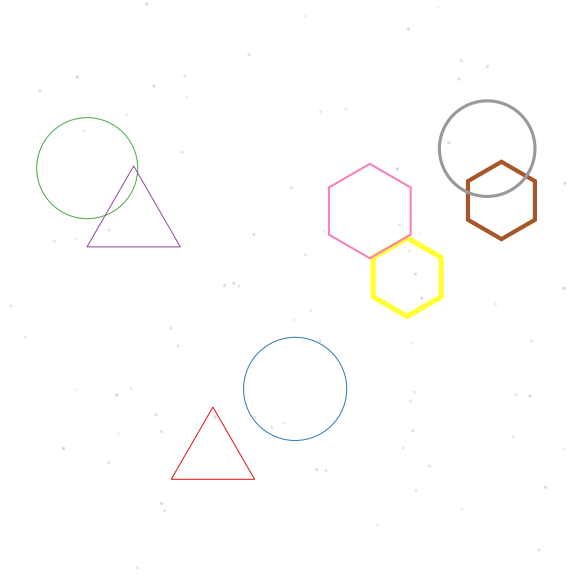[{"shape": "triangle", "thickness": 0.5, "radius": 0.42, "center": [0.369, 0.211]}, {"shape": "circle", "thickness": 0.5, "radius": 0.45, "center": [0.511, 0.326]}, {"shape": "circle", "thickness": 0.5, "radius": 0.44, "center": [0.151, 0.708]}, {"shape": "triangle", "thickness": 0.5, "radius": 0.47, "center": [0.231, 0.618]}, {"shape": "hexagon", "thickness": 2.5, "radius": 0.34, "center": [0.705, 0.519]}, {"shape": "hexagon", "thickness": 2, "radius": 0.33, "center": [0.868, 0.652]}, {"shape": "hexagon", "thickness": 1, "radius": 0.41, "center": [0.64, 0.634]}, {"shape": "circle", "thickness": 1.5, "radius": 0.41, "center": [0.844, 0.742]}]